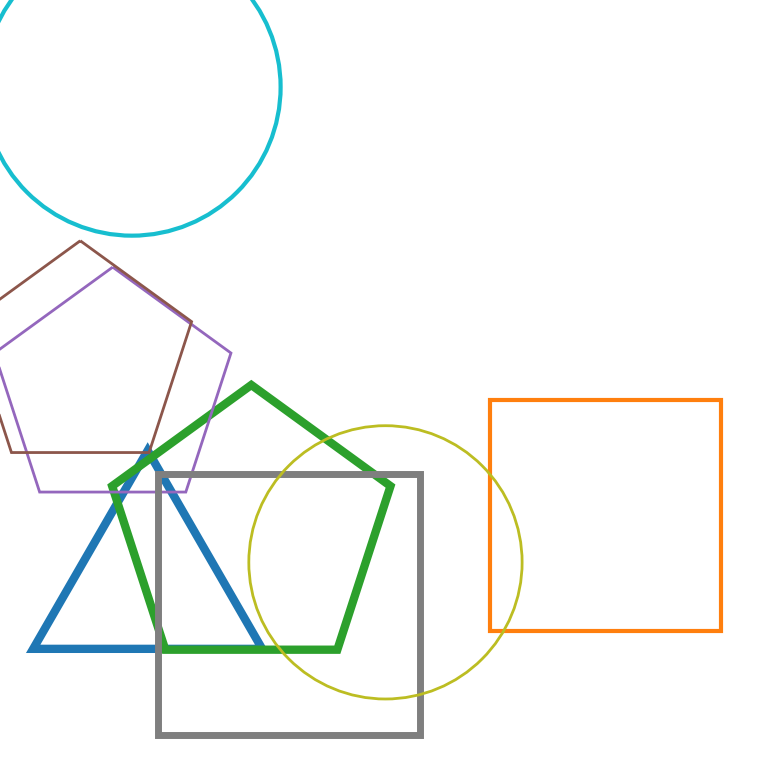[{"shape": "triangle", "thickness": 3, "radius": 0.86, "center": [0.192, 0.243]}, {"shape": "square", "thickness": 1.5, "radius": 0.75, "center": [0.786, 0.331]}, {"shape": "pentagon", "thickness": 3, "radius": 0.95, "center": [0.326, 0.31]}, {"shape": "pentagon", "thickness": 1, "radius": 0.81, "center": [0.146, 0.492]}, {"shape": "pentagon", "thickness": 1, "radius": 0.76, "center": [0.104, 0.535]}, {"shape": "square", "thickness": 2.5, "radius": 0.85, "center": [0.375, 0.215]}, {"shape": "circle", "thickness": 1, "radius": 0.89, "center": [0.501, 0.27]}, {"shape": "circle", "thickness": 1.5, "radius": 0.97, "center": [0.171, 0.887]}]